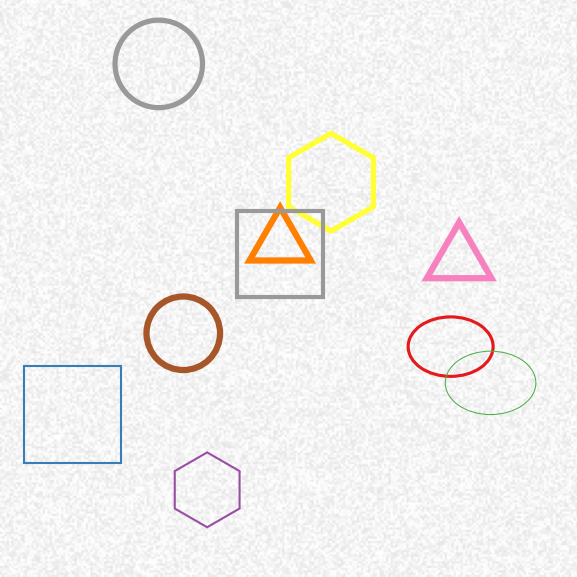[{"shape": "oval", "thickness": 1.5, "radius": 0.37, "center": [0.78, 0.399]}, {"shape": "square", "thickness": 1, "radius": 0.42, "center": [0.126, 0.282]}, {"shape": "oval", "thickness": 0.5, "radius": 0.39, "center": [0.849, 0.336]}, {"shape": "hexagon", "thickness": 1, "radius": 0.32, "center": [0.359, 0.151]}, {"shape": "triangle", "thickness": 3, "radius": 0.31, "center": [0.485, 0.579]}, {"shape": "hexagon", "thickness": 2.5, "radius": 0.42, "center": [0.573, 0.684]}, {"shape": "circle", "thickness": 3, "radius": 0.32, "center": [0.317, 0.422]}, {"shape": "triangle", "thickness": 3, "radius": 0.32, "center": [0.795, 0.55]}, {"shape": "circle", "thickness": 2.5, "radius": 0.38, "center": [0.275, 0.889]}, {"shape": "square", "thickness": 2, "radius": 0.37, "center": [0.484, 0.56]}]